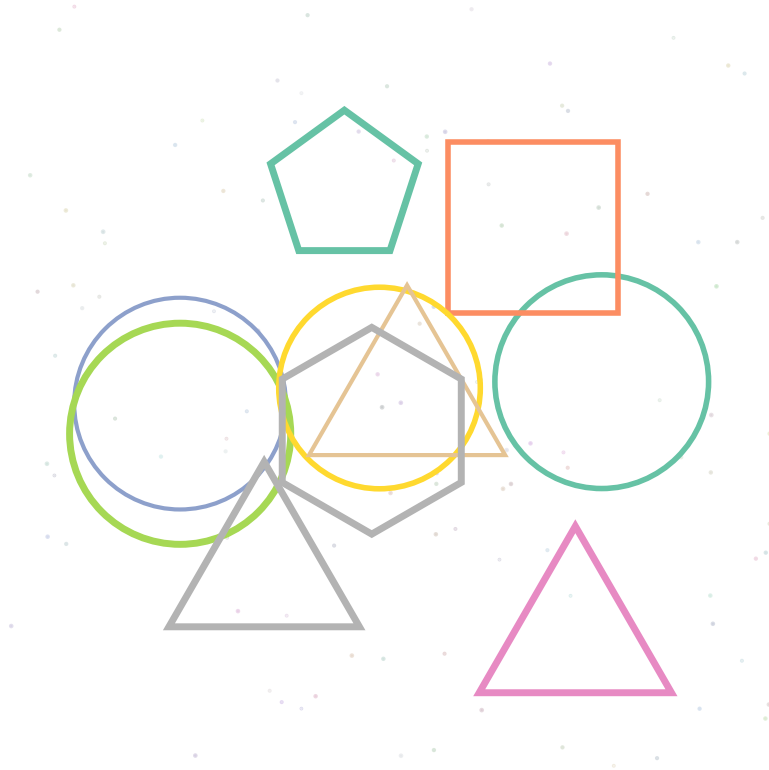[{"shape": "circle", "thickness": 2, "radius": 0.69, "center": [0.781, 0.504]}, {"shape": "pentagon", "thickness": 2.5, "radius": 0.5, "center": [0.447, 0.756]}, {"shape": "square", "thickness": 2, "radius": 0.55, "center": [0.692, 0.704]}, {"shape": "circle", "thickness": 1.5, "radius": 0.69, "center": [0.234, 0.476]}, {"shape": "triangle", "thickness": 2.5, "radius": 0.72, "center": [0.747, 0.172]}, {"shape": "circle", "thickness": 2.5, "radius": 0.72, "center": [0.234, 0.437]}, {"shape": "circle", "thickness": 2, "radius": 0.65, "center": [0.493, 0.496]}, {"shape": "triangle", "thickness": 1.5, "radius": 0.74, "center": [0.529, 0.483]}, {"shape": "triangle", "thickness": 2.5, "radius": 0.71, "center": [0.343, 0.257]}, {"shape": "hexagon", "thickness": 2.5, "radius": 0.67, "center": [0.483, 0.441]}]